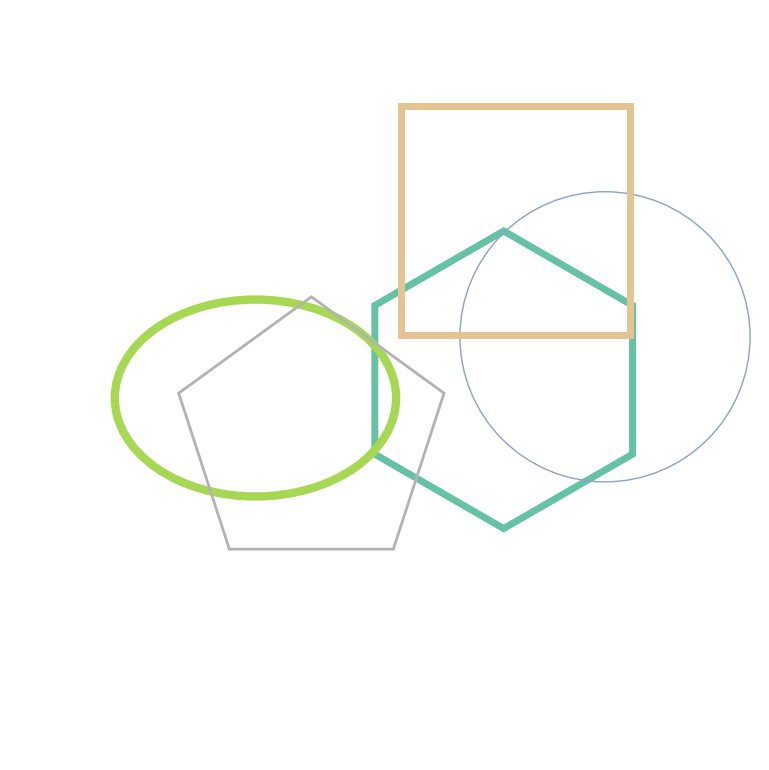[{"shape": "hexagon", "thickness": 2.5, "radius": 0.97, "center": [0.654, 0.507]}, {"shape": "circle", "thickness": 0.5, "radius": 0.94, "center": [0.786, 0.563]}, {"shape": "oval", "thickness": 3, "radius": 0.91, "center": [0.332, 0.483]}, {"shape": "square", "thickness": 2.5, "radius": 0.74, "center": [0.669, 0.713]}, {"shape": "pentagon", "thickness": 1, "radius": 0.91, "center": [0.404, 0.433]}]